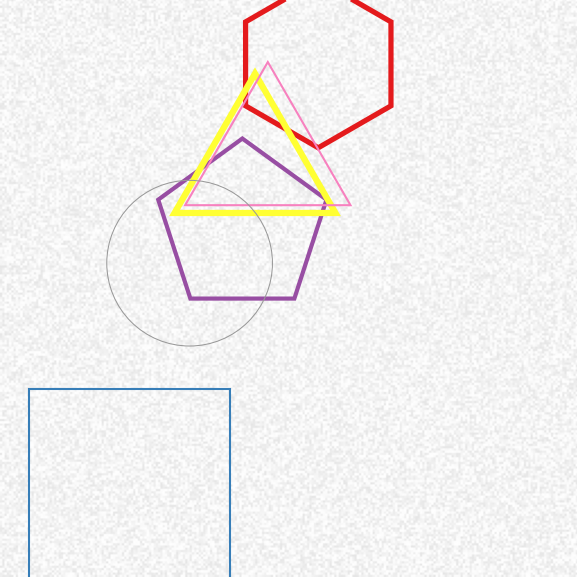[{"shape": "hexagon", "thickness": 2.5, "radius": 0.73, "center": [0.551, 0.889]}, {"shape": "square", "thickness": 1, "radius": 0.87, "center": [0.225, 0.151]}, {"shape": "pentagon", "thickness": 2, "radius": 0.77, "center": [0.42, 0.606]}, {"shape": "triangle", "thickness": 3, "radius": 0.8, "center": [0.442, 0.711]}, {"shape": "triangle", "thickness": 1, "radius": 0.83, "center": [0.464, 0.726]}, {"shape": "circle", "thickness": 0.5, "radius": 0.72, "center": [0.328, 0.543]}]